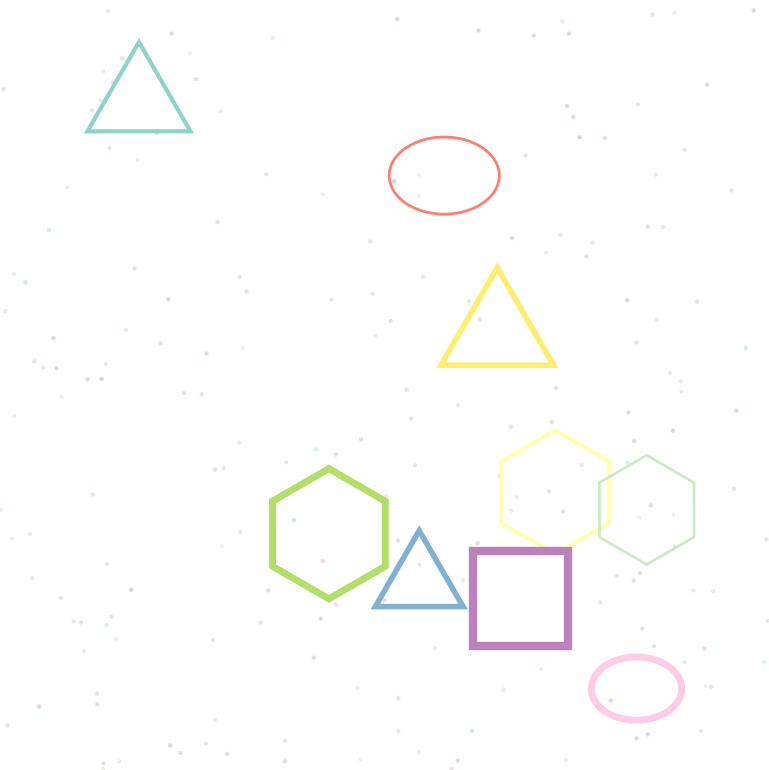[{"shape": "triangle", "thickness": 1.5, "radius": 0.39, "center": [0.18, 0.868]}, {"shape": "hexagon", "thickness": 1.5, "radius": 0.4, "center": [0.721, 0.361]}, {"shape": "oval", "thickness": 1, "radius": 0.36, "center": [0.577, 0.772]}, {"shape": "triangle", "thickness": 2, "radius": 0.33, "center": [0.544, 0.245]}, {"shape": "hexagon", "thickness": 2.5, "radius": 0.42, "center": [0.427, 0.307]}, {"shape": "oval", "thickness": 2.5, "radius": 0.29, "center": [0.827, 0.106]}, {"shape": "square", "thickness": 3, "radius": 0.31, "center": [0.676, 0.223]}, {"shape": "hexagon", "thickness": 1, "radius": 0.35, "center": [0.84, 0.338]}, {"shape": "triangle", "thickness": 2, "radius": 0.42, "center": [0.646, 0.568]}]